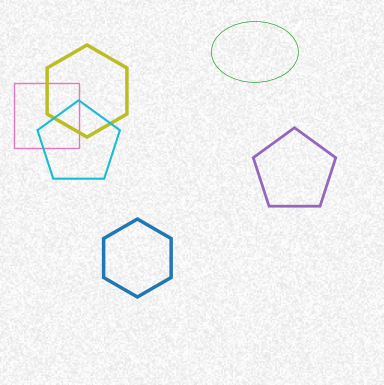[{"shape": "hexagon", "thickness": 2.5, "radius": 0.51, "center": [0.357, 0.33]}, {"shape": "oval", "thickness": 0.5, "radius": 0.56, "center": [0.662, 0.865]}, {"shape": "pentagon", "thickness": 2, "radius": 0.56, "center": [0.765, 0.556]}, {"shape": "square", "thickness": 1, "radius": 0.42, "center": [0.12, 0.7]}, {"shape": "hexagon", "thickness": 2.5, "radius": 0.6, "center": [0.226, 0.764]}, {"shape": "pentagon", "thickness": 1.5, "radius": 0.56, "center": [0.204, 0.627]}]